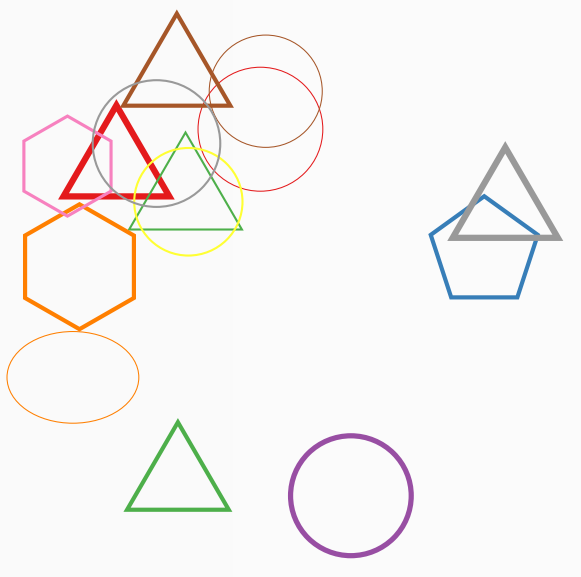[{"shape": "triangle", "thickness": 3, "radius": 0.53, "center": [0.2, 0.712]}, {"shape": "circle", "thickness": 0.5, "radius": 0.54, "center": [0.448, 0.775]}, {"shape": "pentagon", "thickness": 2, "radius": 0.48, "center": [0.833, 0.563]}, {"shape": "triangle", "thickness": 1, "radius": 0.56, "center": [0.319, 0.658]}, {"shape": "triangle", "thickness": 2, "radius": 0.51, "center": [0.306, 0.167]}, {"shape": "circle", "thickness": 2.5, "radius": 0.52, "center": [0.604, 0.141]}, {"shape": "oval", "thickness": 0.5, "radius": 0.57, "center": [0.125, 0.346]}, {"shape": "hexagon", "thickness": 2, "radius": 0.54, "center": [0.137, 0.537]}, {"shape": "circle", "thickness": 1, "radius": 0.47, "center": [0.324, 0.65]}, {"shape": "circle", "thickness": 0.5, "radius": 0.49, "center": [0.457, 0.841]}, {"shape": "triangle", "thickness": 2, "radius": 0.53, "center": [0.304, 0.869]}, {"shape": "hexagon", "thickness": 1.5, "radius": 0.43, "center": [0.116, 0.712]}, {"shape": "circle", "thickness": 1, "radius": 0.55, "center": [0.269, 0.751]}, {"shape": "triangle", "thickness": 3, "radius": 0.52, "center": [0.869, 0.64]}]